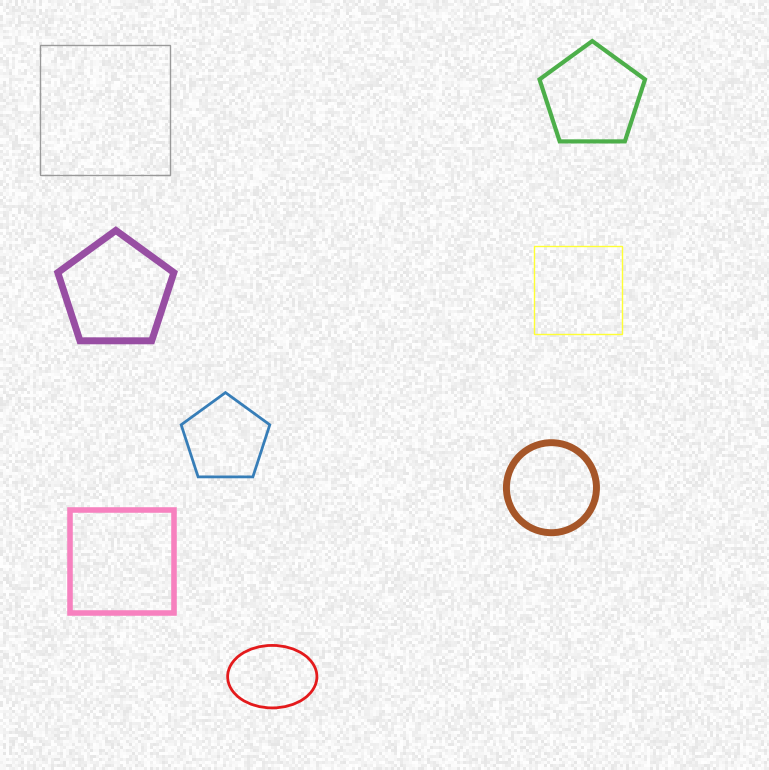[{"shape": "oval", "thickness": 1, "radius": 0.29, "center": [0.354, 0.121]}, {"shape": "pentagon", "thickness": 1, "radius": 0.3, "center": [0.293, 0.43]}, {"shape": "pentagon", "thickness": 1.5, "radius": 0.36, "center": [0.769, 0.875]}, {"shape": "pentagon", "thickness": 2.5, "radius": 0.4, "center": [0.15, 0.622]}, {"shape": "square", "thickness": 0.5, "radius": 0.29, "center": [0.751, 0.623]}, {"shape": "circle", "thickness": 2.5, "radius": 0.29, "center": [0.716, 0.367]}, {"shape": "square", "thickness": 2, "radius": 0.34, "center": [0.158, 0.271]}, {"shape": "square", "thickness": 0.5, "radius": 0.42, "center": [0.136, 0.857]}]